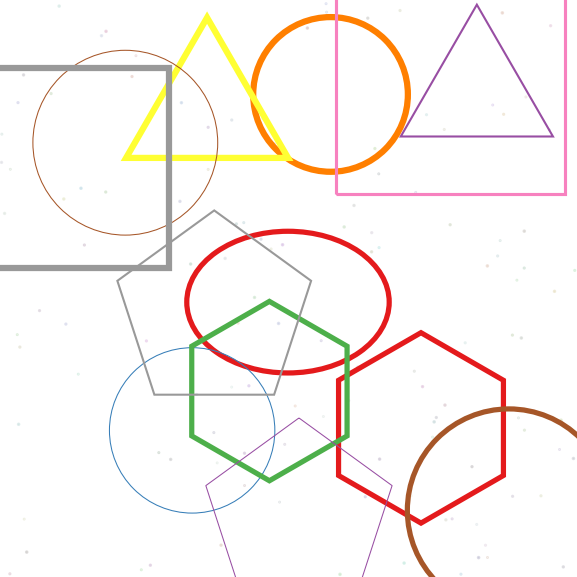[{"shape": "oval", "thickness": 2.5, "radius": 0.88, "center": [0.499, 0.476]}, {"shape": "hexagon", "thickness": 2.5, "radius": 0.82, "center": [0.729, 0.258]}, {"shape": "circle", "thickness": 0.5, "radius": 0.72, "center": [0.333, 0.254]}, {"shape": "hexagon", "thickness": 2.5, "radius": 0.78, "center": [0.467, 0.322]}, {"shape": "pentagon", "thickness": 0.5, "radius": 0.85, "center": [0.518, 0.106]}, {"shape": "triangle", "thickness": 1, "radius": 0.76, "center": [0.826, 0.839]}, {"shape": "circle", "thickness": 3, "radius": 0.67, "center": [0.572, 0.836]}, {"shape": "triangle", "thickness": 3, "radius": 0.81, "center": [0.359, 0.807]}, {"shape": "circle", "thickness": 2.5, "radius": 0.88, "center": [0.881, 0.115]}, {"shape": "circle", "thickness": 0.5, "radius": 0.8, "center": [0.217, 0.752]}, {"shape": "square", "thickness": 1.5, "radius": 0.99, "center": [0.78, 0.861]}, {"shape": "pentagon", "thickness": 1, "radius": 0.88, "center": [0.371, 0.458]}, {"shape": "square", "thickness": 3, "radius": 0.87, "center": [0.119, 0.708]}]